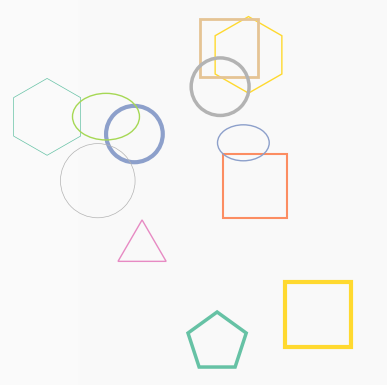[{"shape": "hexagon", "thickness": 0.5, "radius": 0.5, "center": [0.122, 0.696]}, {"shape": "pentagon", "thickness": 2.5, "radius": 0.4, "center": [0.56, 0.111]}, {"shape": "square", "thickness": 1.5, "radius": 0.42, "center": [0.658, 0.516]}, {"shape": "circle", "thickness": 3, "radius": 0.37, "center": [0.347, 0.652]}, {"shape": "oval", "thickness": 1, "radius": 0.33, "center": [0.628, 0.629]}, {"shape": "triangle", "thickness": 1, "radius": 0.36, "center": [0.367, 0.357]}, {"shape": "oval", "thickness": 1, "radius": 0.43, "center": [0.274, 0.697]}, {"shape": "square", "thickness": 3, "radius": 0.43, "center": [0.82, 0.184]}, {"shape": "hexagon", "thickness": 1, "radius": 0.5, "center": [0.641, 0.858]}, {"shape": "square", "thickness": 2, "radius": 0.38, "center": [0.592, 0.876]}, {"shape": "circle", "thickness": 0.5, "radius": 0.48, "center": [0.252, 0.531]}, {"shape": "circle", "thickness": 2.5, "radius": 0.37, "center": [0.568, 0.775]}]